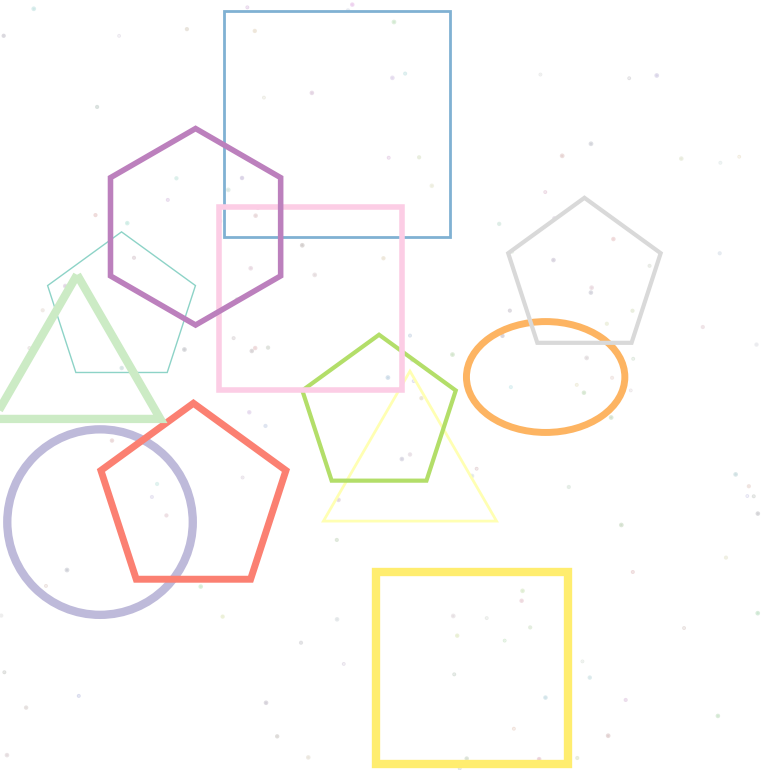[{"shape": "pentagon", "thickness": 0.5, "radius": 0.5, "center": [0.158, 0.598]}, {"shape": "triangle", "thickness": 1, "radius": 0.65, "center": [0.532, 0.388]}, {"shape": "circle", "thickness": 3, "radius": 0.6, "center": [0.13, 0.322]}, {"shape": "pentagon", "thickness": 2.5, "radius": 0.63, "center": [0.251, 0.35]}, {"shape": "square", "thickness": 1, "radius": 0.74, "center": [0.438, 0.839]}, {"shape": "oval", "thickness": 2.5, "radius": 0.51, "center": [0.709, 0.51]}, {"shape": "pentagon", "thickness": 1.5, "radius": 0.52, "center": [0.492, 0.461]}, {"shape": "square", "thickness": 2, "radius": 0.6, "center": [0.404, 0.613]}, {"shape": "pentagon", "thickness": 1.5, "radius": 0.52, "center": [0.759, 0.639]}, {"shape": "hexagon", "thickness": 2, "radius": 0.64, "center": [0.254, 0.705]}, {"shape": "triangle", "thickness": 3, "radius": 0.62, "center": [0.1, 0.518]}, {"shape": "square", "thickness": 3, "radius": 0.62, "center": [0.613, 0.132]}]